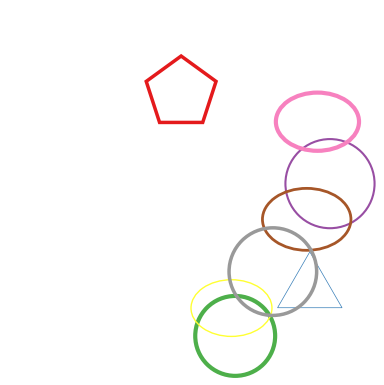[{"shape": "pentagon", "thickness": 2.5, "radius": 0.48, "center": [0.47, 0.759]}, {"shape": "triangle", "thickness": 0.5, "radius": 0.48, "center": [0.805, 0.249]}, {"shape": "circle", "thickness": 3, "radius": 0.52, "center": [0.611, 0.128]}, {"shape": "circle", "thickness": 1.5, "radius": 0.58, "center": [0.857, 0.523]}, {"shape": "oval", "thickness": 1, "radius": 0.53, "center": [0.601, 0.2]}, {"shape": "oval", "thickness": 2, "radius": 0.57, "center": [0.797, 0.43]}, {"shape": "oval", "thickness": 3, "radius": 0.54, "center": [0.825, 0.684]}, {"shape": "circle", "thickness": 2.5, "radius": 0.57, "center": [0.709, 0.294]}]